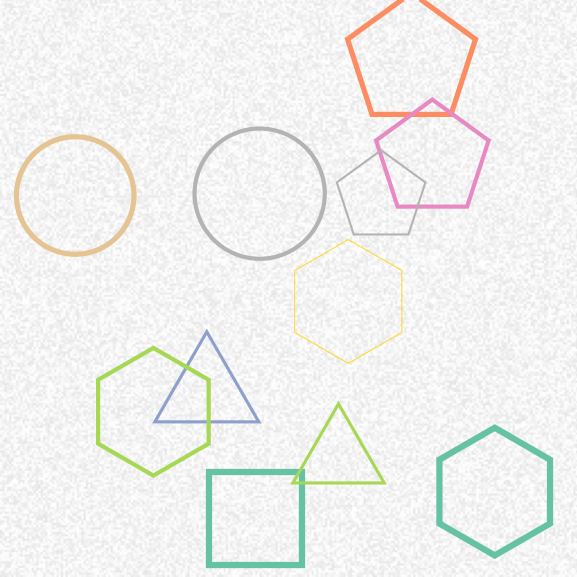[{"shape": "square", "thickness": 3, "radius": 0.4, "center": [0.442, 0.101]}, {"shape": "hexagon", "thickness": 3, "radius": 0.55, "center": [0.857, 0.148]}, {"shape": "pentagon", "thickness": 2.5, "radius": 0.58, "center": [0.713, 0.895]}, {"shape": "triangle", "thickness": 1.5, "radius": 0.52, "center": [0.358, 0.321]}, {"shape": "pentagon", "thickness": 2, "radius": 0.51, "center": [0.749, 0.724]}, {"shape": "triangle", "thickness": 1.5, "radius": 0.46, "center": [0.586, 0.208]}, {"shape": "hexagon", "thickness": 2, "radius": 0.55, "center": [0.266, 0.286]}, {"shape": "hexagon", "thickness": 0.5, "radius": 0.54, "center": [0.603, 0.477]}, {"shape": "circle", "thickness": 2.5, "radius": 0.51, "center": [0.13, 0.661]}, {"shape": "pentagon", "thickness": 1, "radius": 0.4, "center": [0.66, 0.658]}, {"shape": "circle", "thickness": 2, "radius": 0.56, "center": [0.45, 0.664]}]